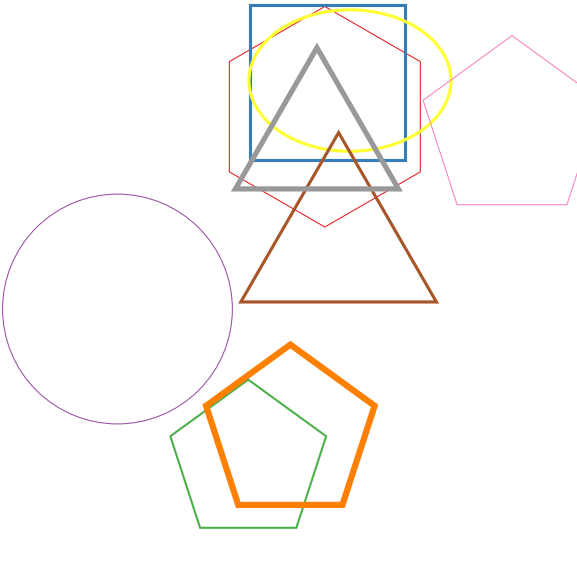[{"shape": "hexagon", "thickness": 0.5, "radius": 0.95, "center": [0.562, 0.797]}, {"shape": "square", "thickness": 1.5, "radius": 0.67, "center": [0.567, 0.856]}, {"shape": "pentagon", "thickness": 1, "radius": 0.71, "center": [0.43, 0.2]}, {"shape": "circle", "thickness": 0.5, "radius": 0.99, "center": [0.203, 0.464]}, {"shape": "pentagon", "thickness": 3, "radius": 0.77, "center": [0.503, 0.249]}, {"shape": "oval", "thickness": 1.5, "radius": 0.87, "center": [0.606, 0.86]}, {"shape": "triangle", "thickness": 1.5, "radius": 0.98, "center": [0.586, 0.574]}, {"shape": "pentagon", "thickness": 0.5, "radius": 0.81, "center": [0.887, 0.776]}, {"shape": "triangle", "thickness": 2.5, "radius": 0.81, "center": [0.549, 0.753]}]